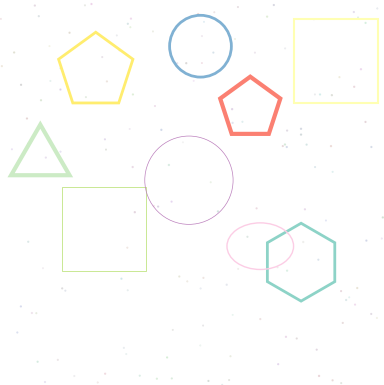[{"shape": "hexagon", "thickness": 2, "radius": 0.51, "center": [0.782, 0.319]}, {"shape": "square", "thickness": 1.5, "radius": 0.55, "center": [0.872, 0.842]}, {"shape": "pentagon", "thickness": 3, "radius": 0.41, "center": [0.65, 0.719]}, {"shape": "circle", "thickness": 2, "radius": 0.4, "center": [0.521, 0.88]}, {"shape": "square", "thickness": 0.5, "radius": 0.55, "center": [0.27, 0.405]}, {"shape": "oval", "thickness": 1, "radius": 0.43, "center": [0.676, 0.361]}, {"shape": "circle", "thickness": 0.5, "radius": 0.57, "center": [0.491, 0.532]}, {"shape": "triangle", "thickness": 3, "radius": 0.44, "center": [0.105, 0.589]}, {"shape": "pentagon", "thickness": 2, "radius": 0.51, "center": [0.249, 0.815]}]